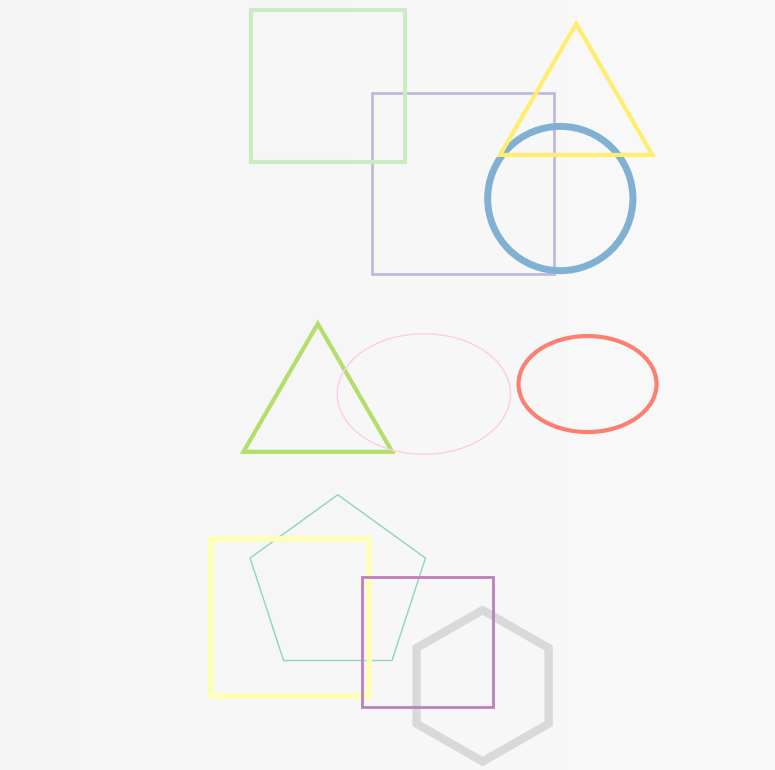[{"shape": "pentagon", "thickness": 0.5, "radius": 0.59, "center": [0.436, 0.238]}, {"shape": "square", "thickness": 2, "radius": 0.51, "center": [0.374, 0.199]}, {"shape": "square", "thickness": 1, "radius": 0.59, "center": [0.598, 0.762]}, {"shape": "oval", "thickness": 1.5, "radius": 0.45, "center": [0.758, 0.501]}, {"shape": "circle", "thickness": 2.5, "radius": 0.47, "center": [0.723, 0.742]}, {"shape": "triangle", "thickness": 1.5, "radius": 0.55, "center": [0.41, 0.469]}, {"shape": "oval", "thickness": 0.5, "radius": 0.56, "center": [0.547, 0.488]}, {"shape": "hexagon", "thickness": 3, "radius": 0.49, "center": [0.623, 0.109]}, {"shape": "square", "thickness": 1, "radius": 0.42, "center": [0.551, 0.166]}, {"shape": "square", "thickness": 1.5, "radius": 0.49, "center": [0.423, 0.888]}, {"shape": "triangle", "thickness": 1.5, "radius": 0.57, "center": [0.743, 0.856]}]